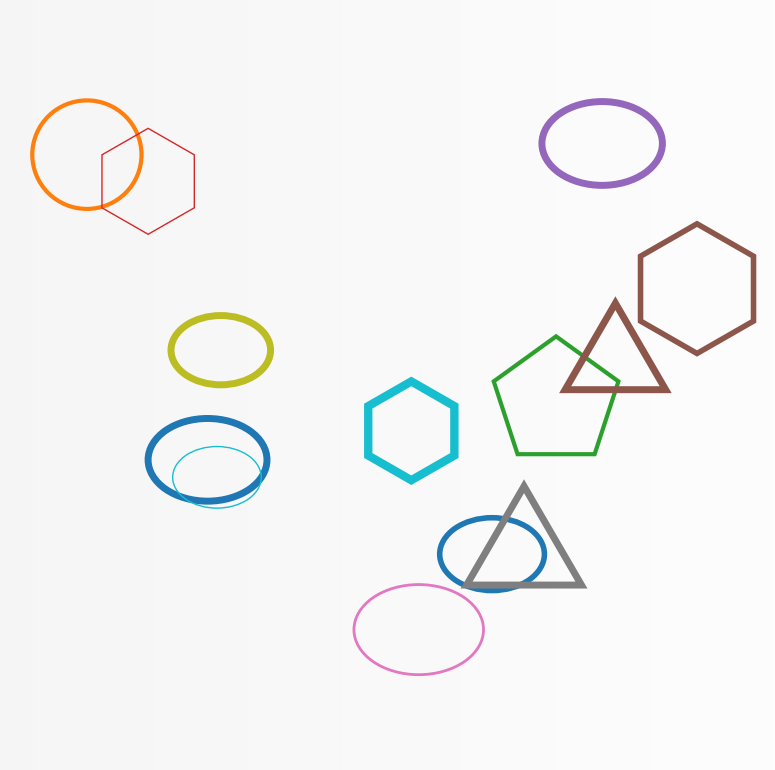[{"shape": "oval", "thickness": 2, "radius": 0.34, "center": [0.635, 0.28]}, {"shape": "oval", "thickness": 2.5, "radius": 0.38, "center": [0.268, 0.403]}, {"shape": "circle", "thickness": 1.5, "radius": 0.35, "center": [0.112, 0.799]}, {"shape": "pentagon", "thickness": 1.5, "radius": 0.42, "center": [0.718, 0.479]}, {"shape": "hexagon", "thickness": 0.5, "radius": 0.34, "center": [0.191, 0.765]}, {"shape": "oval", "thickness": 2.5, "radius": 0.39, "center": [0.777, 0.814]}, {"shape": "triangle", "thickness": 2.5, "radius": 0.37, "center": [0.794, 0.531]}, {"shape": "hexagon", "thickness": 2, "radius": 0.42, "center": [0.899, 0.625]}, {"shape": "oval", "thickness": 1, "radius": 0.42, "center": [0.54, 0.182]}, {"shape": "triangle", "thickness": 2.5, "radius": 0.43, "center": [0.676, 0.283]}, {"shape": "oval", "thickness": 2.5, "radius": 0.32, "center": [0.285, 0.545]}, {"shape": "hexagon", "thickness": 3, "radius": 0.32, "center": [0.531, 0.441]}, {"shape": "oval", "thickness": 0.5, "radius": 0.29, "center": [0.28, 0.38]}]